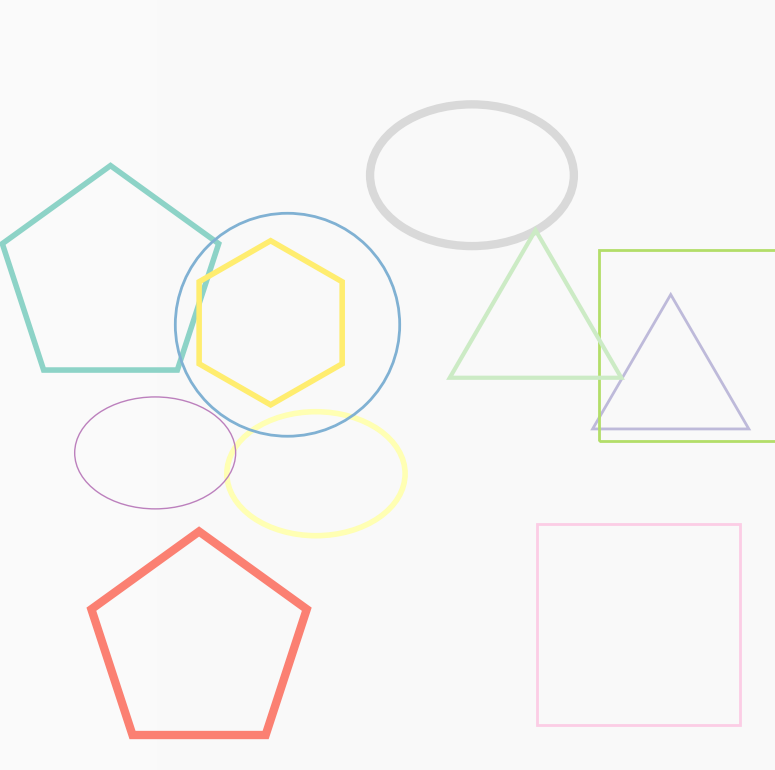[{"shape": "pentagon", "thickness": 2, "radius": 0.73, "center": [0.143, 0.638]}, {"shape": "oval", "thickness": 2, "radius": 0.58, "center": [0.408, 0.385]}, {"shape": "triangle", "thickness": 1, "radius": 0.58, "center": [0.865, 0.501]}, {"shape": "pentagon", "thickness": 3, "radius": 0.73, "center": [0.257, 0.164]}, {"shape": "circle", "thickness": 1, "radius": 0.72, "center": [0.371, 0.578]}, {"shape": "square", "thickness": 1, "radius": 0.62, "center": [0.896, 0.551]}, {"shape": "square", "thickness": 1, "radius": 0.65, "center": [0.824, 0.189]}, {"shape": "oval", "thickness": 3, "radius": 0.66, "center": [0.609, 0.772]}, {"shape": "oval", "thickness": 0.5, "radius": 0.52, "center": [0.2, 0.412]}, {"shape": "triangle", "thickness": 1.5, "radius": 0.64, "center": [0.691, 0.573]}, {"shape": "hexagon", "thickness": 2, "radius": 0.53, "center": [0.349, 0.581]}]